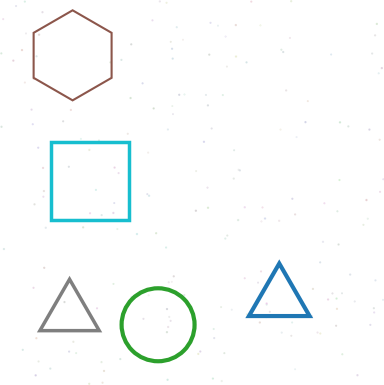[{"shape": "triangle", "thickness": 3, "radius": 0.45, "center": [0.725, 0.225]}, {"shape": "circle", "thickness": 3, "radius": 0.47, "center": [0.411, 0.156]}, {"shape": "hexagon", "thickness": 1.5, "radius": 0.58, "center": [0.189, 0.856]}, {"shape": "triangle", "thickness": 2.5, "radius": 0.44, "center": [0.181, 0.186]}, {"shape": "square", "thickness": 2.5, "radius": 0.51, "center": [0.233, 0.53]}]